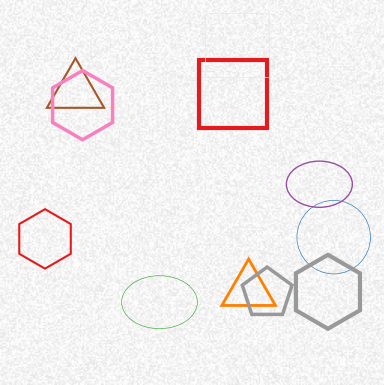[{"shape": "hexagon", "thickness": 1.5, "radius": 0.39, "center": [0.117, 0.379]}, {"shape": "square", "thickness": 3, "radius": 0.44, "center": [0.604, 0.756]}, {"shape": "circle", "thickness": 0.5, "radius": 0.48, "center": [0.867, 0.384]}, {"shape": "oval", "thickness": 0.5, "radius": 0.49, "center": [0.414, 0.215]}, {"shape": "oval", "thickness": 1, "radius": 0.43, "center": [0.83, 0.521]}, {"shape": "triangle", "thickness": 2, "radius": 0.4, "center": [0.646, 0.247]}, {"shape": "square", "thickness": 0.5, "radius": 0.41, "center": [0.616, 0.883]}, {"shape": "triangle", "thickness": 1.5, "radius": 0.43, "center": [0.196, 0.763]}, {"shape": "hexagon", "thickness": 2.5, "radius": 0.45, "center": [0.215, 0.727]}, {"shape": "pentagon", "thickness": 2.5, "radius": 0.34, "center": [0.694, 0.238]}, {"shape": "hexagon", "thickness": 3, "radius": 0.48, "center": [0.852, 0.242]}]